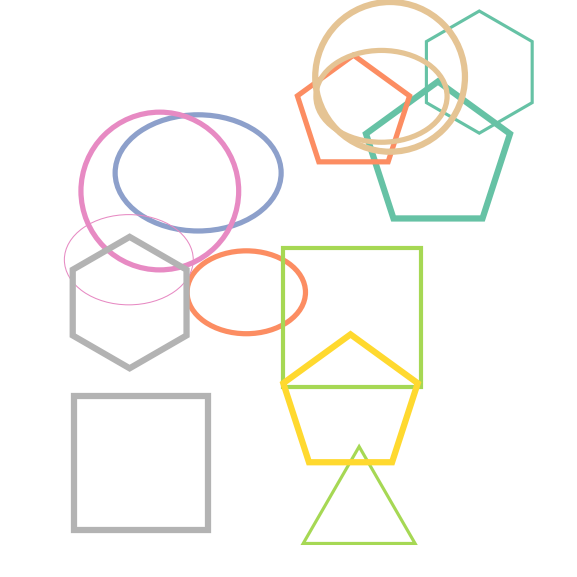[{"shape": "pentagon", "thickness": 3, "radius": 0.66, "center": [0.758, 0.727]}, {"shape": "hexagon", "thickness": 1.5, "radius": 0.53, "center": [0.83, 0.874]}, {"shape": "oval", "thickness": 2.5, "radius": 0.51, "center": [0.426, 0.493]}, {"shape": "pentagon", "thickness": 2.5, "radius": 0.51, "center": [0.612, 0.802]}, {"shape": "oval", "thickness": 2.5, "radius": 0.72, "center": [0.343, 0.7]}, {"shape": "circle", "thickness": 2.5, "radius": 0.68, "center": [0.277, 0.668]}, {"shape": "oval", "thickness": 0.5, "radius": 0.56, "center": [0.223, 0.549]}, {"shape": "square", "thickness": 2, "radius": 0.6, "center": [0.609, 0.45]}, {"shape": "triangle", "thickness": 1.5, "radius": 0.56, "center": [0.622, 0.114]}, {"shape": "pentagon", "thickness": 3, "radius": 0.61, "center": [0.607, 0.298]}, {"shape": "oval", "thickness": 2.5, "radius": 0.57, "center": [0.661, 0.832]}, {"shape": "circle", "thickness": 3, "radius": 0.65, "center": [0.675, 0.866]}, {"shape": "hexagon", "thickness": 3, "radius": 0.57, "center": [0.224, 0.475]}, {"shape": "square", "thickness": 3, "radius": 0.58, "center": [0.244, 0.198]}]